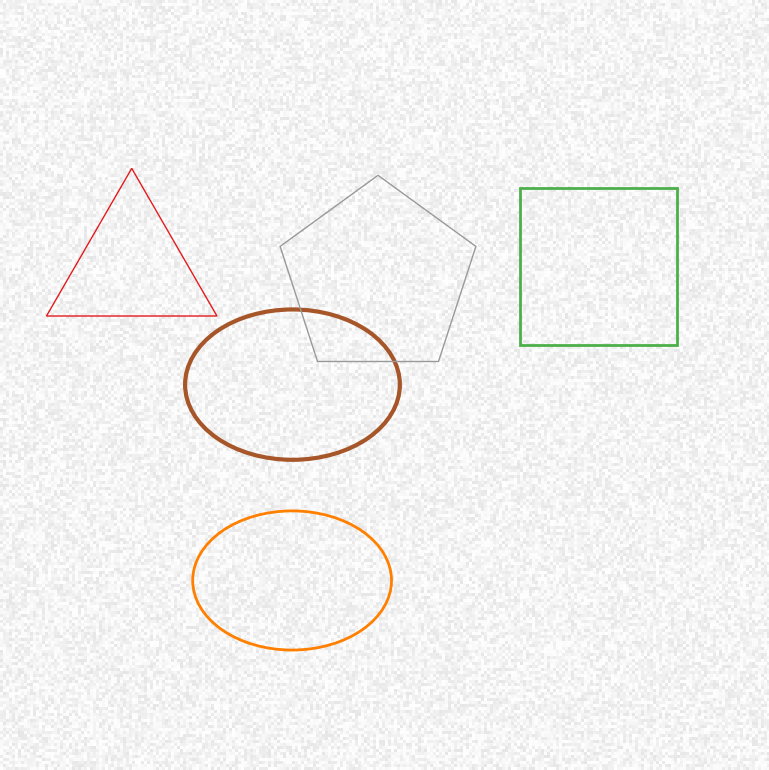[{"shape": "triangle", "thickness": 0.5, "radius": 0.64, "center": [0.171, 0.654]}, {"shape": "square", "thickness": 1, "radius": 0.51, "center": [0.777, 0.654]}, {"shape": "oval", "thickness": 1, "radius": 0.65, "center": [0.379, 0.246]}, {"shape": "oval", "thickness": 1.5, "radius": 0.7, "center": [0.38, 0.5]}, {"shape": "pentagon", "thickness": 0.5, "radius": 0.67, "center": [0.491, 0.639]}]